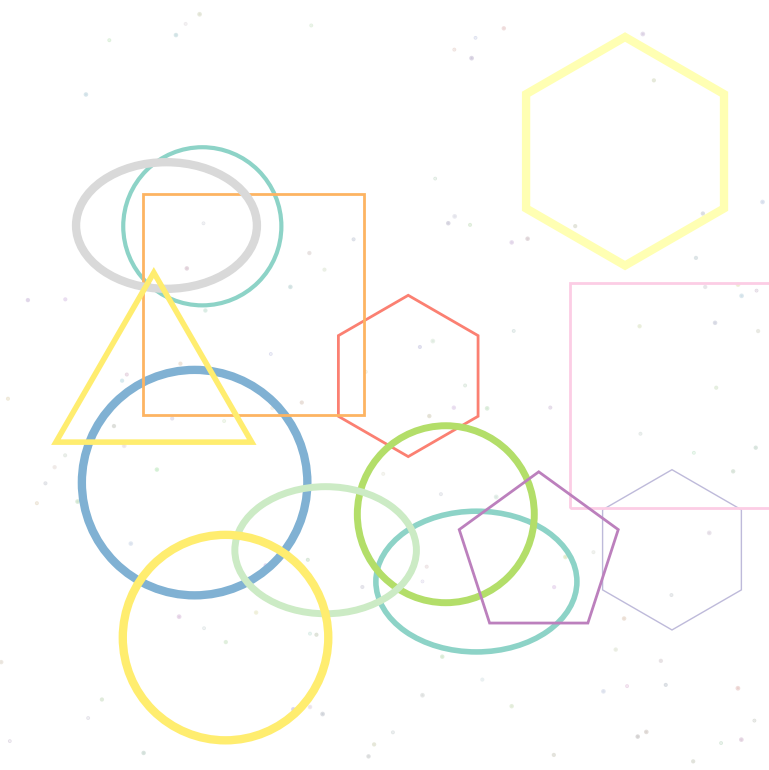[{"shape": "circle", "thickness": 1.5, "radius": 0.51, "center": [0.263, 0.706]}, {"shape": "oval", "thickness": 2, "radius": 0.65, "center": [0.619, 0.245]}, {"shape": "hexagon", "thickness": 3, "radius": 0.74, "center": [0.812, 0.804]}, {"shape": "hexagon", "thickness": 0.5, "radius": 0.52, "center": [0.873, 0.286]}, {"shape": "hexagon", "thickness": 1, "radius": 0.52, "center": [0.53, 0.512]}, {"shape": "circle", "thickness": 3, "radius": 0.73, "center": [0.253, 0.373]}, {"shape": "square", "thickness": 1, "radius": 0.72, "center": [0.329, 0.604]}, {"shape": "circle", "thickness": 2.5, "radius": 0.57, "center": [0.579, 0.332]}, {"shape": "square", "thickness": 1, "radius": 0.73, "center": [0.886, 0.486]}, {"shape": "oval", "thickness": 3, "radius": 0.59, "center": [0.216, 0.707]}, {"shape": "pentagon", "thickness": 1, "radius": 0.54, "center": [0.7, 0.279]}, {"shape": "oval", "thickness": 2.5, "radius": 0.59, "center": [0.423, 0.285]}, {"shape": "circle", "thickness": 3, "radius": 0.67, "center": [0.293, 0.172]}, {"shape": "triangle", "thickness": 2, "radius": 0.73, "center": [0.2, 0.499]}]